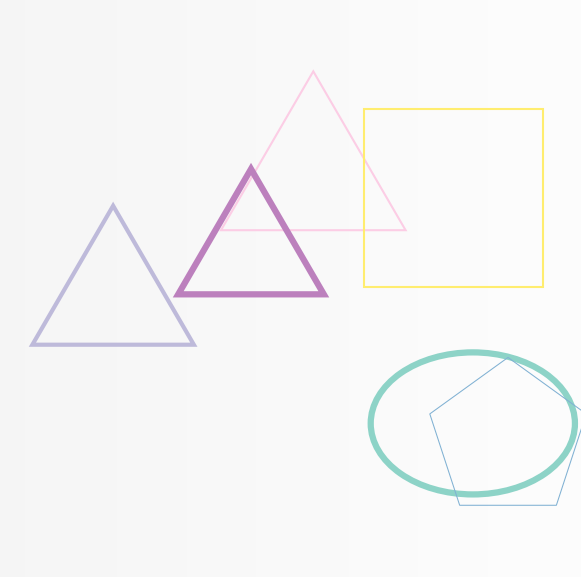[{"shape": "oval", "thickness": 3, "radius": 0.88, "center": [0.813, 0.266]}, {"shape": "triangle", "thickness": 2, "radius": 0.8, "center": [0.195, 0.482]}, {"shape": "pentagon", "thickness": 0.5, "radius": 0.71, "center": [0.874, 0.239]}, {"shape": "triangle", "thickness": 1, "radius": 0.92, "center": [0.539, 0.692]}, {"shape": "triangle", "thickness": 3, "radius": 0.72, "center": [0.432, 0.562]}, {"shape": "square", "thickness": 1, "radius": 0.77, "center": [0.78, 0.656]}]